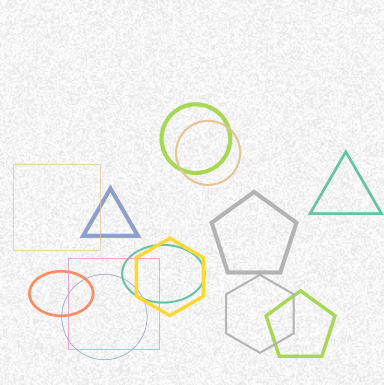[{"shape": "triangle", "thickness": 2, "radius": 0.54, "center": [0.898, 0.499]}, {"shape": "oval", "thickness": 1.5, "radius": 0.54, "center": [0.424, 0.289]}, {"shape": "oval", "thickness": 2, "radius": 0.41, "center": [0.159, 0.237]}, {"shape": "triangle", "thickness": 3, "radius": 0.41, "center": [0.287, 0.428]}, {"shape": "circle", "thickness": 0.5, "radius": 0.55, "center": [0.271, 0.177]}, {"shape": "square", "thickness": 0.5, "radius": 0.59, "center": [0.295, 0.212]}, {"shape": "circle", "thickness": 3, "radius": 0.45, "center": [0.509, 0.64]}, {"shape": "pentagon", "thickness": 2.5, "radius": 0.47, "center": [0.781, 0.151]}, {"shape": "hexagon", "thickness": 2.5, "radius": 0.5, "center": [0.441, 0.281]}, {"shape": "square", "thickness": 0.5, "radius": 0.56, "center": [0.147, 0.462]}, {"shape": "circle", "thickness": 1.5, "radius": 0.42, "center": [0.541, 0.603]}, {"shape": "pentagon", "thickness": 3, "radius": 0.58, "center": [0.66, 0.386]}, {"shape": "hexagon", "thickness": 1.5, "radius": 0.51, "center": [0.675, 0.185]}]